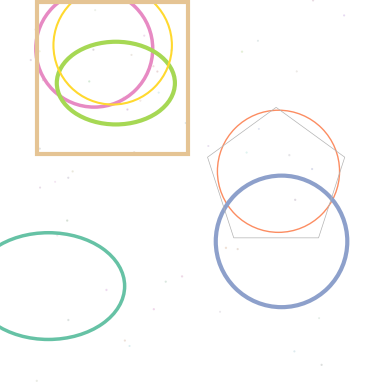[{"shape": "oval", "thickness": 2.5, "radius": 0.99, "center": [0.126, 0.257]}, {"shape": "circle", "thickness": 1, "radius": 0.79, "center": [0.723, 0.555]}, {"shape": "circle", "thickness": 3, "radius": 0.85, "center": [0.731, 0.373]}, {"shape": "circle", "thickness": 2.5, "radius": 0.76, "center": [0.245, 0.874]}, {"shape": "oval", "thickness": 3, "radius": 0.77, "center": [0.301, 0.784]}, {"shape": "circle", "thickness": 1.5, "radius": 0.77, "center": [0.293, 0.882]}, {"shape": "square", "thickness": 3, "radius": 0.99, "center": [0.292, 0.797]}, {"shape": "pentagon", "thickness": 0.5, "radius": 0.94, "center": [0.717, 0.534]}]